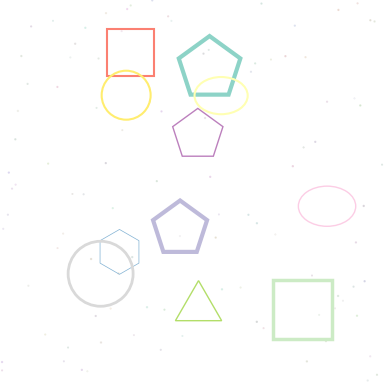[{"shape": "pentagon", "thickness": 3, "radius": 0.42, "center": [0.544, 0.822]}, {"shape": "oval", "thickness": 1.5, "radius": 0.35, "center": [0.574, 0.752]}, {"shape": "pentagon", "thickness": 3, "radius": 0.37, "center": [0.468, 0.405]}, {"shape": "square", "thickness": 1.5, "radius": 0.31, "center": [0.339, 0.864]}, {"shape": "hexagon", "thickness": 0.5, "radius": 0.29, "center": [0.31, 0.346]}, {"shape": "triangle", "thickness": 1, "radius": 0.35, "center": [0.516, 0.202]}, {"shape": "oval", "thickness": 1, "radius": 0.37, "center": [0.849, 0.464]}, {"shape": "circle", "thickness": 2, "radius": 0.42, "center": [0.261, 0.289]}, {"shape": "pentagon", "thickness": 1, "radius": 0.34, "center": [0.514, 0.65]}, {"shape": "square", "thickness": 2.5, "radius": 0.39, "center": [0.786, 0.196]}, {"shape": "circle", "thickness": 1.5, "radius": 0.32, "center": [0.328, 0.753]}]